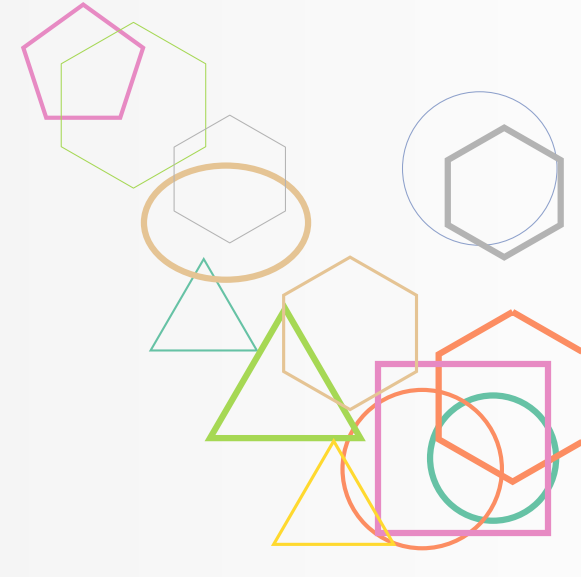[{"shape": "circle", "thickness": 3, "radius": 0.54, "center": [0.848, 0.206]}, {"shape": "triangle", "thickness": 1, "radius": 0.53, "center": [0.351, 0.445]}, {"shape": "hexagon", "thickness": 3, "radius": 0.73, "center": [0.882, 0.312]}, {"shape": "circle", "thickness": 2, "radius": 0.69, "center": [0.726, 0.187]}, {"shape": "circle", "thickness": 0.5, "radius": 0.66, "center": [0.825, 0.707]}, {"shape": "square", "thickness": 3, "radius": 0.73, "center": [0.797, 0.222]}, {"shape": "pentagon", "thickness": 2, "radius": 0.54, "center": [0.143, 0.883]}, {"shape": "hexagon", "thickness": 0.5, "radius": 0.72, "center": [0.23, 0.817]}, {"shape": "triangle", "thickness": 3, "radius": 0.75, "center": [0.491, 0.315]}, {"shape": "triangle", "thickness": 1.5, "radius": 0.6, "center": [0.574, 0.116]}, {"shape": "hexagon", "thickness": 1.5, "radius": 0.66, "center": [0.602, 0.422]}, {"shape": "oval", "thickness": 3, "radius": 0.71, "center": [0.389, 0.614]}, {"shape": "hexagon", "thickness": 3, "radius": 0.56, "center": [0.867, 0.666]}, {"shape": "hexagon", "thickness": 0.5, "radius": 0.55, "center": [0.395, 0.689]}]